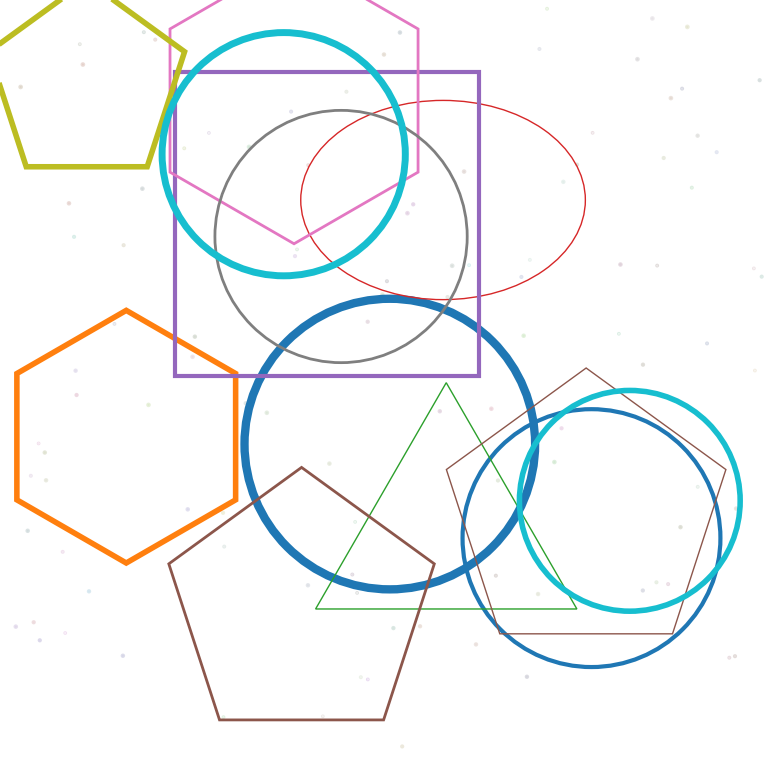[{"shape": "circle", "thickness": 1.5, "radius": 0.84, "center": [0.768, 0.301]}, {"shape": "circle", "thickness": 3, "radius": 0.94, "center": [0.506, 0.423]}, {"shape": "hexagon", "thickness": 2, "radius": 0.82, "center": [0.164, 0.433]}, {"shape": "triangle", "thickness": 0.5, "radius": 0.98, "center": [0.58, 0.307]}, {"shape": "oval", "thickness": 0.5, "radius": 0.92, "center": [0.575, 0.74]}, {"shape": "square", "thickness": 1.5, "radius": 0.99, "center": [0.425, 0.709]}, {"shape": "pentagon", "thickness": 0.5, "radius": 0.95, "center": [0.761, 0.331]}, {"shape": "pentagon", "thickness": 1, "radius": 0.91, "center": [0.392, 0.212]}, {"shape": "hexagon", "thickness": 1, "radius": 0.93, "center": [0.382, 0.869]}, {"shape": "circle", "thickness": 1, "radius": 0.82, "center": [0.443, 0.693]}, {"shape": "pentagon", "thickness": 2, "radius": 0.67, "center": [0.113, 0.892]}, {"shape": "circle", "thickness": 2, "radius": 0.72, "center": [0.818, 0.35]}, {"shape": "circle", "thickness": 2.5, "radius": 0.79, "center": [0.368, 0.8]}]